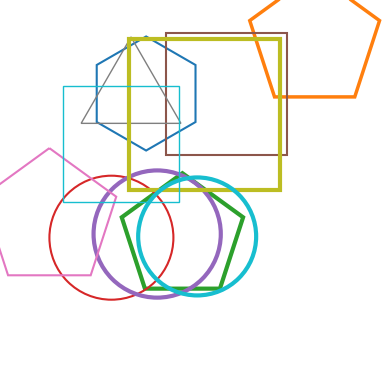[{"shape": "hexagon", "thickness": 1.5, "radius": 0.74, "center": [0.38, 0.757]}, {"shape": "pentagon", "thickness": 2.5, "radius": 0.89, "center": [0.817, 0.892]}, {"shape": "pentagon", "thickness": 3, "radius": 0.83, "center": [0.474, 0.384]}, {"shape": "circle", "thickness": 1.5, "radius": 0.81, "center": [0.289, 0.383]}, {"shape": "circle", "thickness": 3, "radius": 0.83, "center": [0.408, 0.392]}, {"shape": "square", "thickness": 1.5, "radius": 0.79, "center": [0.588, 0.756]}, {"shape": "pentagon", "thickness": 1.5, "radius": 0.91, "center": [0.128, 0.433]}, {"shape": "triangle", "thickness": 1, "radius": 0.75, "center": [0.34, 0.754]}, {"shape": "square", "thickness": 3, "radius": 0.98, "center": [0.53, 0.703]}, {"shape": "square", "thickness": 1, "radius": 0.75, "center": [0.314, 0.626]}, {"shape": "circle", "thickness": 3, "radius": 0.77, "center": [0.512, 0.386]}]